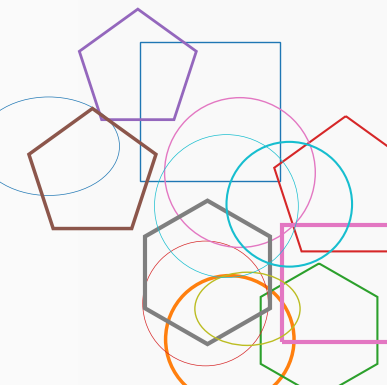[{"shape": "square", "thickness": 1, "radius": 0.9, "center": [0.542, 0.711]}, {"shape": "oval", "thickness": 0.5, "radius": 0.91, "center": [0.126, 0.62]}, {"shape": "circle", "thickness": 2.5, "radius": 0.83, "center": [0.593, 0.118]}, {"shape": "hexagon", "thickness": 1.5, "radius": 0.87, "center": [0.823, 0.142]}, {"shape": "circle", "thickness": 0.5, "radius": 0.81, "center": [0.53, 0.212]}, {"shape": "pentagon", "thickness": 1.5, "radius": 0.97, "center": [0.892, 0.504]}, {"shape": "pentagon", "thickness": 2, "radius": 0.79, "center": [0.356, 0.818]}, {"shape": "pentagon", "thickness": 2.5, "radius": 0.86, "center": [0.239, 0.546]}, {"shape": "square", "thickness": 3, "radius": 0.76, "center": [0.881, 0.263]}, {"shape": "circle", "thickness": 1, "radius": 0.97, "center": [0.619, 0.552]}, {"shape": "hexagon", "thickness": 3, "radius": 0.93, "center": [0.535, 0.293]}, {"shape": "oval", "thickness": 1, "radius": 0.68, "center": [0.639, 0.198]}, {"shape": "circle", "thickness": 1.5, "radius": 0.81, "center": [0.747, 0.469]}, {"shape": "circle", "thickness": 0.5, "radius": 0.93, "center": [0.584, 0.465]}]